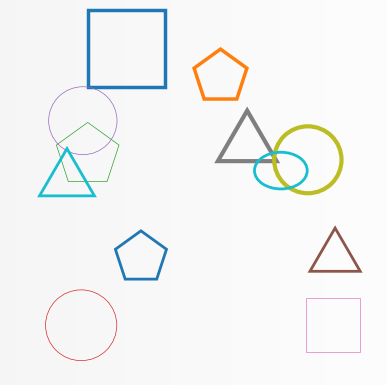[{"shape": "pentagon", "thickness": 2, "radius": 0.35, "center": [0.364, 0.331]}, {"shape": "square", "thickness": 2.5, "radius": 0.5, "center": [0.327, 0.874]}, {"shape": "pentagon", "thickness": 2.5, "radius": 0.36, "center": [0.569, 0.801]}, {"shape": "pentagon", "thickness": 0.5, "radius": 0.42, "center": [0.226, 0.597]}, {"shape": "circle", "thickness": 0.5, "radius": 0.46, "center": [0.21, 0.155]}, {"shape": "circle", "thickness": 0.5, "radius": 0.44, "center": [0.214, 0.686]}, {"shape": "triangle", "thickness": 2, "radius": 0.37, "center": [0.865, 0.333]}, {"shape": "square", "thickness": 0.5, "radius": 0.35, "center": [0.861, 0.155]}, {"shape": "triangle", "thickness": 3, "radius": 0.44, "center": [0.638, 0.625]}, {"shape": "circle", "thickness": 3, "radius": 0.43, "center": [0.794, 0.585]}, {"shape": "triangle", "thickness": 2, "radius": 0.41, "center": [0.173, 0.532]}, {"shape": "oval", "thickness": 2, "radius": 0.34, "center": [0.725, 0.557]}]